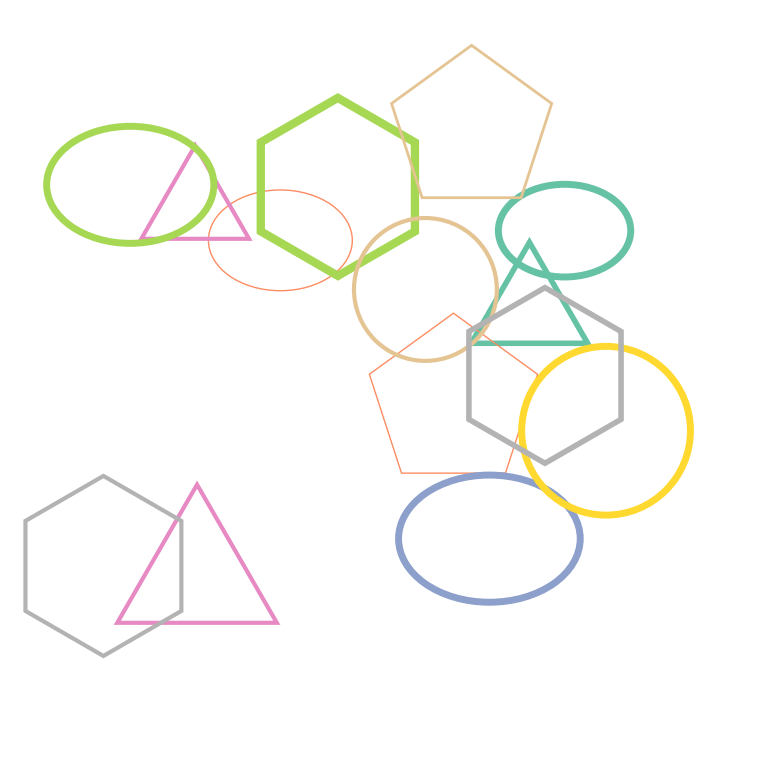[{"shape": "triangle", "thickness": 2, "radius": 0.44, "center": [0.688, 0.598]}, {"shape": "oval", "thickness": 2.5, "radius": 0.43, "center": [0.733, 0.7]}, {"shape": "oval", "thickness": 0.5, "radius": 0.47, "center": [0.364, 0.688]}, {"shape": "pentagon", "thickness": 0.5, "radius": 0.57, "center": [0.589, 0.478]}, {"shape": "oval", "thickness": 2.5, "radius": 0.59, "center": [0.636, 0.3]}, {"shape": "triangle", "thickness": 1.5, "radius": 0.6, "center": [0.256, 0.251]}, {"shape": "triangle", "thickness": 1.5, "radius": 0.4, "center": [0.253, 0.73]}, {"shape": "oval", "thickness": 2.5, "radius": 0.54, "center": [0.169, 0.76]}, {"shape": "hexagon", "thickness": 3, "radius": 0.58, "center": [0.439, 0.757]}, {"shape": "circle", "thickness": 2.5, "radius": 0.55, "center": [0.787, 0.441]}, {"shape": "circle", "thickness": 1.5, "radius": 0.46, "center": [0.552, 0.624]}, {"shape": "pentagon", "thickness": 1, "radius": 0.55, "center": [0.612, 0.832]}, {"shape": "hexagon", "thickness": 1.5, "radius": 0.58, "center": [0.134, 0.265]}, {"shape": "hexagon", "thickness": 2, "radius": 0.57, "center": [0.708, 0.512]}]